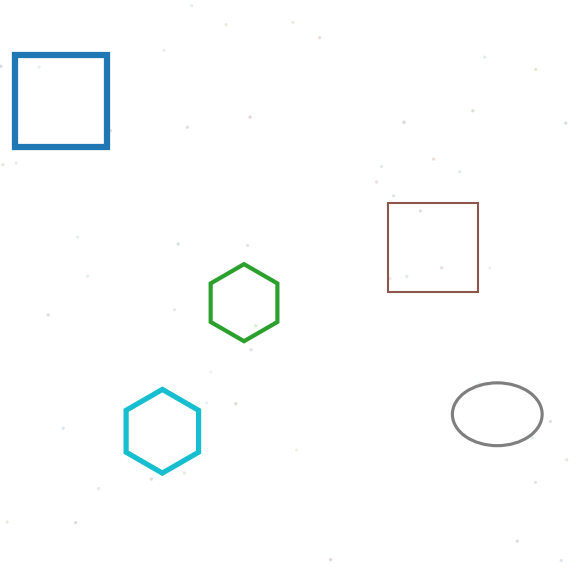[{"shape": "square", "thickness": 3, "radius": 0.4, "center": [0.106, 0.825]}, {"shape": "hexagon", "thickness": 2, "radius": 0.33, "center": [0.423, 0.475]}, {"shape": "square", "thickness": 1, "radius": 0.39, "center": [0.75, 0.57]}, {"shape": "oval", "thickness": 1.5, "radius": 0.39, "center": [0.861, 0.282]}, {"shape": "hexagon", "thickness": 2.5, "radius": 0.36, "center": [0.281, 0.252]}]